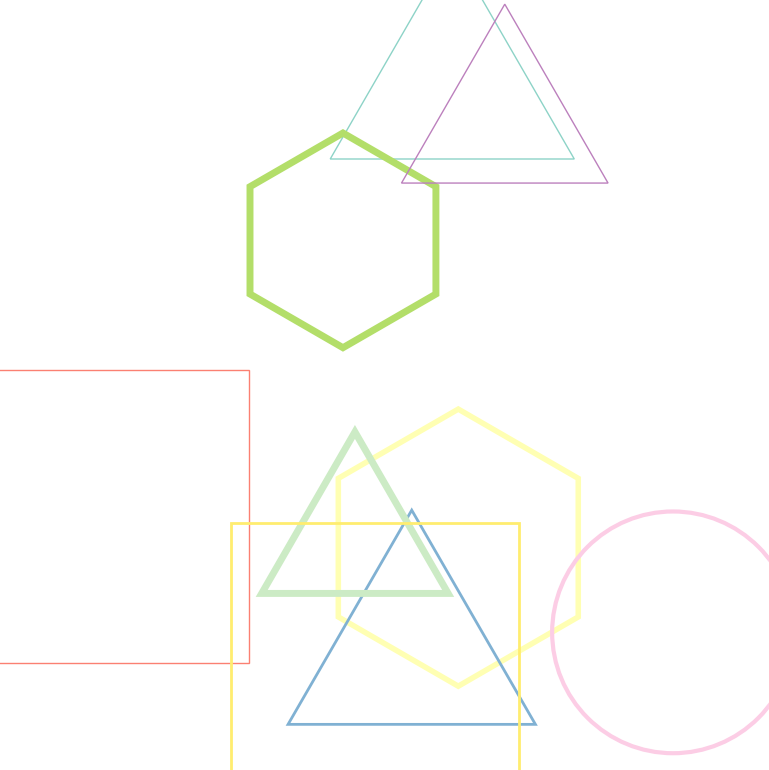[{"shape": "triangle", "thickness": 0.5, "radius": 0.91, "center": [0.587, 0.885]}, {"shape": "hexagon", "thickness": 2, "radius": 0.9, "center": [0.595, 0.289]}, {"shape": "square", "thickness": 0.5, "radius": 0.95, "center": [0.133, 0.33]}, {"shape": "triangle", "thickness": 1, "radius": 0.93, "center": [0.535, 0.152]}, {"shape": "hexagon", "thickness": 2.5, "radius": 0.7, "center": [0.445, 0.688]}, {"shape": "circle", "thickness": 1.5, "radius": 0.78, "center": [0.874, 0.179]}, {"shape": "triangle", "thickness": 0.5, "radius": 0.77, "center": [0.656, 0.84]}, {"shape": "triangle", "thickness": 2.5, "radius": 0.7, "center": [0.461, 0.299]}, {"shape": "square", "thickness": 1, "radius": 0.94, "center": [0.487, 0.134]}]